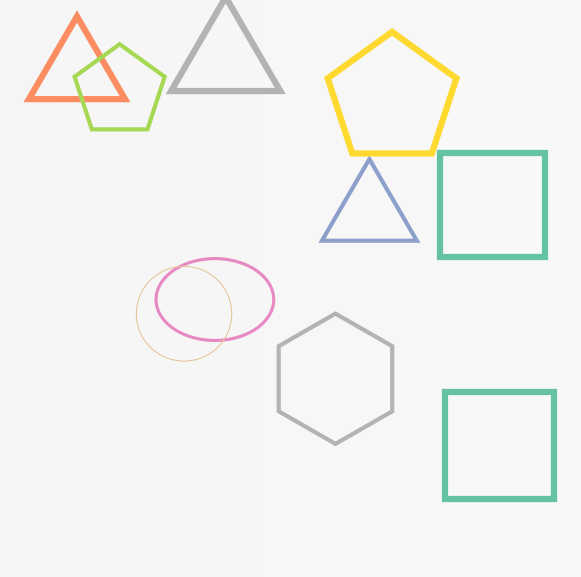[{"shape": "square", "thickness": 3, "radius": 0.45, "center": [0.847, 0.644]}, {"shape": "square", "thickness": 3, "radius": 0.47, "center": [0.859, 0.227]}, {"shape": "triangle", "thickness": 3, "radius": 0.48, "center": [0.132, 0.875]}, {"shape": "triangle", "thickness": 2, "radius": 0.47, "center": [0.636, 0.629]}, {"shape": "oval", "thickness": 1.5, "radius": 0.51, "center": [0.37, 0.48]}, {"shape": "pentagon", "thickness": 2, "radius": 0.41, "center": [0.206, 0.841]}, {"shape": "pentagon", "thickness": 3, "radius": 0.58, "center": [0.675, 0.828]}, {"shape": "circle", "thickness": 0.5, "radius": 0.41, "center": [0.317, 0.456]}, {"shape": "hexagon", "thickness": 2, "radius": 0.56, "center": [0.577, 0.343]}, {"shape": "triangle", "thickness": 3, "radius": 0.54, "center": [0.388, 0.896]}]